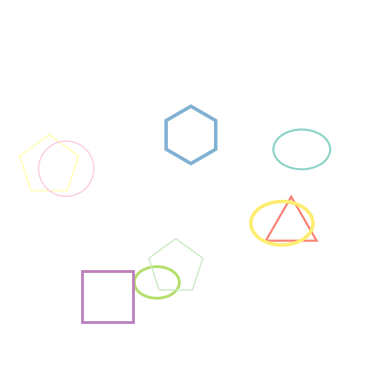[{"shape": "oval", "thickness": 1.5, "radius": 0.37, "center": [0.784, 0.612]}, {"shape": "pentagon", "thickness": 1, "radius": 0.4, "center": [0.128, 0.57]}, {"shape": "triangle", "thickness": 1.5, "radius": 0.38, "center": [0.756, 0.413]}, {"shape": "hexagon", "thickness": 2.5, "radius": 0.37, "center": [0.496, 0.65]}, {"shape": "oval", "thickness": 2, "radius": 0.29, "center": [0.407, 0.266]}, {"shape": "circle", "thickness": 1, "radius": 0.36, "center": [0.172, 0.562]}, {"shape": "square", "thickness": 2, "radius": 0.33, "center": [0.279, 0.23]}, {"shape": "pentagon", "thickness": 1, "radius": 0.37, "center": [0.457, 0.307]}, {"shape": "oval", "thickness": 2.5, "radius": 0.4, "center": [0.732, 0.42]}]